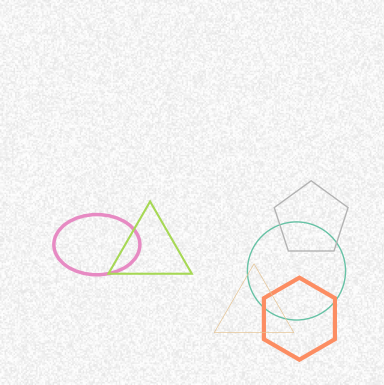[{"shape": "circle", "thickness": 1, "radius": 0.64, "center": [0.77, 0.296]}, {"shape": "hexagon", "thickness": 3, "radius": 0.53, "center": [0.778, 0.172]}, {"shape": "oval", "thickness": 2.5, "radius": 0.56, "center": [0.252, 0.364]}, {"shape": "triangle", "thickness": 1.5, "radius": 0.63, "center": [0.39, 0.352]}, {"shape": "triangle", "thickness": 0.5, "radius": 0.6, "center": [0.66, 0.196]}, {"shape": "pentagon", "thickness": 1, "radius": 0.5, "center": [0.808, 0.43]}]